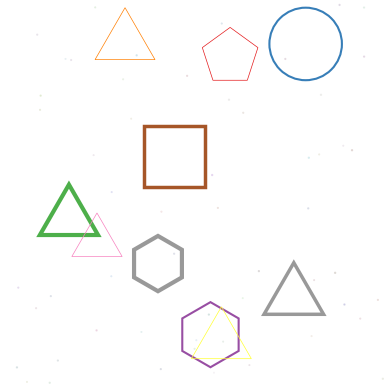[{"shape": "pentagon", "thickness": 0.5, "radius": 0.38, "center": [0.598, 0.853]}, {"shape": "circle", "thickness": 1.5, "radius": 0.47, "center": [0.794, 0.886]}, {"shape": "triangle", "thickness": 3, "radius": 0.44, "center": [0.179, 0.433]}, {"shape": "hexagon", "thickness": 1.5, "radius": 0.42, "center": [0.547, 0.131]}, {"shape": "triangle", "thickness": 0.5, "radius": 0.45, "center": [0.325, 0.89]}, {"shape": "triangle", "thickness": 0.5, "radius": 0.45, "center": [0.575, 0.113]}, {"shape": "square", "thickness": 2.5, "radius": 0.39, "center": [0.453, 0.594]}, {"shape": "triangle", "thickness": 0.5, "radius": 0.38, "center": [0.252, 0.371]}, {"shape": "triangle", "thickness": 2.5, "radius": 0.45, "center": [0.763, 0.228]}, {"shape": "hexagon", "thickness": 3, "radius": 0.36, "center": [0.41, 0.315]}]